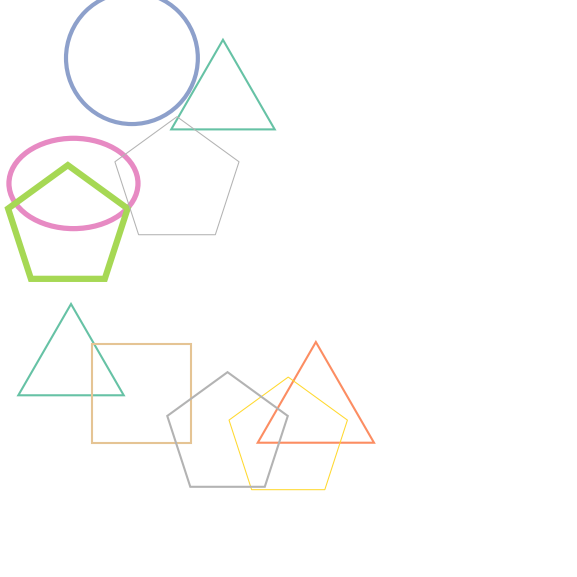[{"shape": "triangle", "thickness": 1, "radius": 0.52, "center": [0.386, 0.827]}, {"shape": "triangle", "thickness": 1, "radius": 0.53, "center": [0.123, 0.367]}, {"shape": "triangle", "thickness": 1, "radius": 0.58, "center": [0.547, 0.291]}, {"shape": "circle", "thickness": 2, "radius": 0.57, "center": [0.228, 0.898]}, {"shape": "oval", "thickness": 2.5, "radius": 0.56, "center": [0.127, 0.681]}, {"shape": "pentagon", "thickness": 3, "radius": 0.54, "center": [0.118, 0.604]}, {"shape": "pentagon", "thickness": 0.5, "radius": 0.54, "center": [0.499, 0.238]}, {"shape": "square", "thickness": 1, "radius": 0.43, "center": [0.245, 0.318]}, {"shape": "pentagon", "thickness": 0.5, "radius": 0.56, "center": [0.306, 0.684]}, {"shape": "pentagon", "thickness": 1, "radius": 0.55, "center": [0.394, 0.245]}]